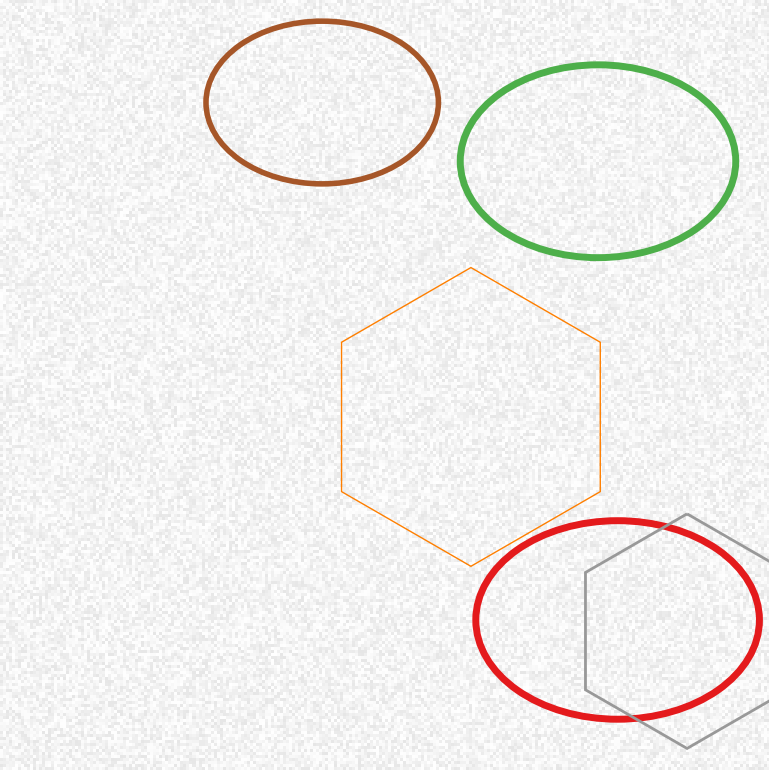[{"shape": "oval", "thickness": 2.5, "radius": 0.92, "center": [0.802, 0.195]}, {"shape": "oval", "thickness": 2.5, "radius": 0.89, "center": [0.777, 0.791]}, {"shape": "hexagon", "thickness": 0.5, "radius": 0.97, "center": [0.612, 0.459]}, {"shape": "oval", "thickness": 2, "radius": 0.75, "center": [0.418, 0.867]}, {"shape": "hexagon", "thickness": 1, "radius": 0.76, "center": [0.892, 0.18]}]